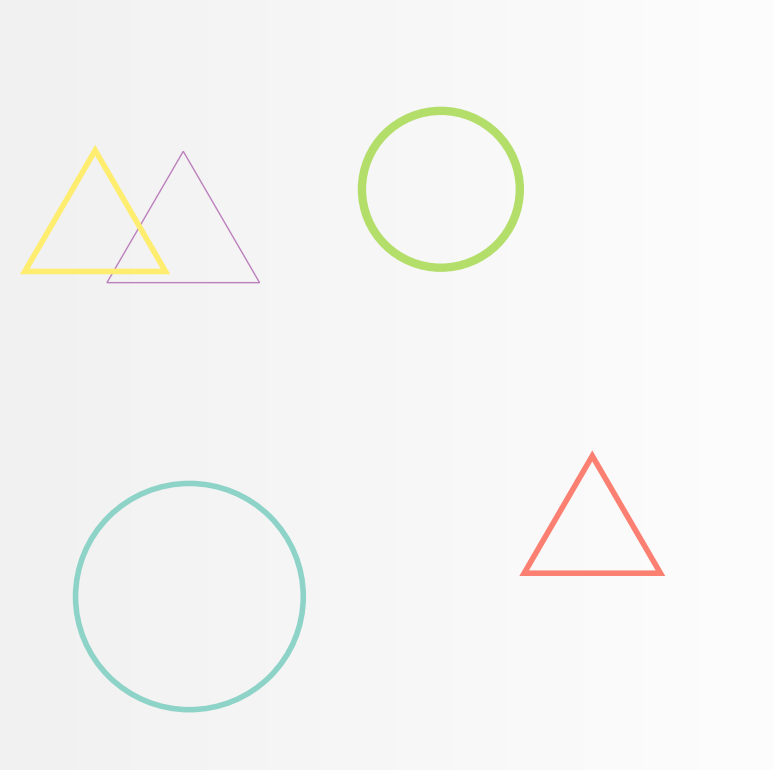[{"shape": "circle", "thickness": 2, "radius": 0.73, "center": [0.244, 0.225]}, {"shape": "triangle", "thickness": 2, "radius": 0.51, "center": [0.764, 0.306]}, {"shape": "circle", "thickness": 3, "radius": 0.51, "center": [0.569, 0.754]}, {"shape": "triangle", "thickness": 0.5, "radius": 0.57, "center": [0.236, 0.69]}, {"shape": "triangle", "thickness": 2, "radius": 0.52, "center": [0.123, 0.7]}]